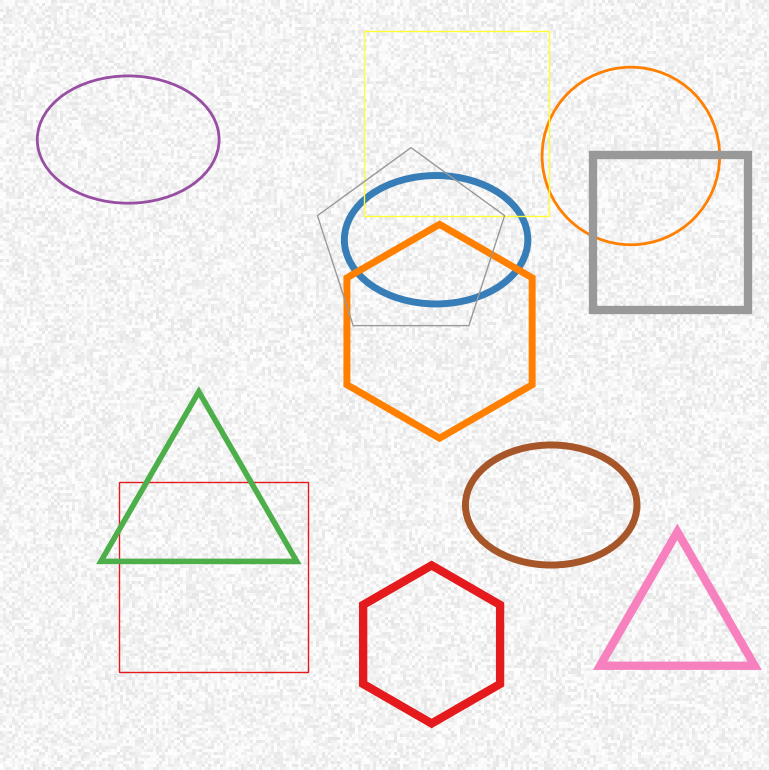[{"shape": "square", "thickness": 0.5, "radius": 0.62, "center": [0.277, 0.25]}, {"shape": "hexagon", "thickness": 3, "radius": 0.51, "center": [0.561, 0.163]}, {"shape": "oval", "thickness": 2.5, "radius": 0.6, "center": [0.566, 0.689]}, {"shape": "triangle", "thickness": 2, "radius": 0.73, "center": [0.258, 0.344]}, {"shape": "oval", "thickness": 1, "radius": 0.59, "center": [0.166, 0.819]}, {"shape": "circle", "thickness": 1, "radius": 0.58, "center": [0.819, 0.797]}, {"shape": "hexagon", "thickness": 2.5, "radius": 0.69, "center": [0.571, 0.57]}, {"shape": "square", "thickness": 0.5, "radius": 0.6, "center": [0.593, 0.84]}, {"shape": "oval", "thickness": 2.5, "radius": 0.56, "center": [0.716, 0.344]}, {"shape": "triangle", "thickness": 3, "radius": 0.58, "center": [0.88, 0.193]}, {"shape": "square", "thickness": 3, "radius": 0.5, "center": [0.871, 0.697]}, {"shape": "pentagon", "thickness": 0.5, "radius": 0.64, "center": [0.534, 0.68]}]